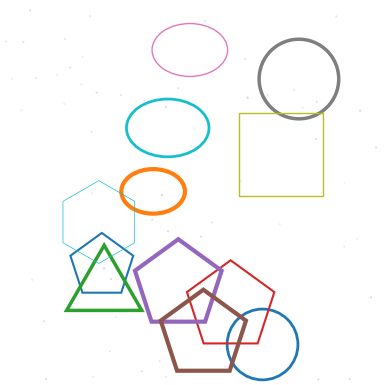[{"shape": "circle", "thickness": 2, "radius": 0.46, "center": [0.682, 0.105]}, {"shape": "pentagon", "thickness": 1.5, "radius": 0.43, "center": [0.264, 0.309]}, {"shape": "oval", "thickness": 3, "radius": 0.41, "center": [0.398, 0.503]}, {"shape": "triangle", "thickness": 2.5, "radius": 0.56, "center": [0.271, 0.25]}, {"shape": "pentagon", "thickness": 1.5, "radius": 0.6, "center": [0.599, 0.205]}, {"shape": "pentagon", "thickness": 3, "radius": 0.59, "center": [0.463, 0.26]}, {"shape": "pentagon", "thickness": 3, "radius": 0.58, "center": [0.528, 0.131]}, {"shape": "oval", "thickness": 1, "radius": 0.49, "center": [0.493, 0.87]}, {"shape": "circle", "thickness": 2.5, "radius": 0.52, "center": [0.776, 0.795]}, {"shape": "square", "thickness": 1, "radius": 0.54, "center": [0.73, 0.599]}, {"shape": "oval", "thickness": 2, "radius": 0.54, "center": [0.436, 0.668]}, {"shape": "hexagon", "thickness": 0.5, "radius": 0.54, "center": [0.257, 0.423]}]